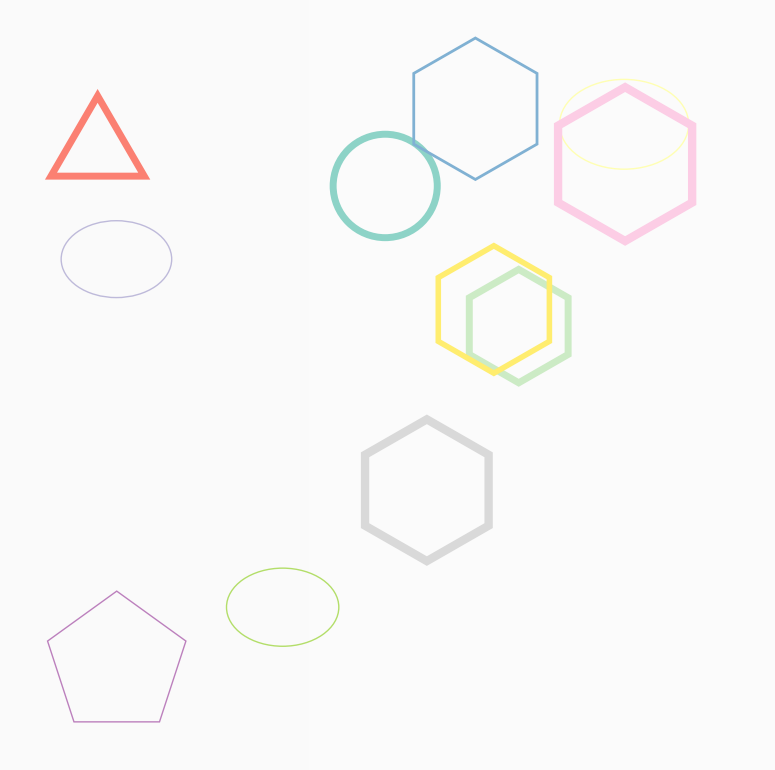[{"shape": "circle", "thickness": 2.5, "radius": 0.34, "center": [0.497, 0.759]}, {"shape": "oval", "thickness": 0.5, "radius": 0.42, "center": [0.805, 0.839]}, {"shape": "oval", "thickness": 0.5, "radius": 0.36, "center": [0.15, 0.663]}, {"shape": "triangle", "thickness": 2.5, "radius": 0.35, "center": [0.126, 0.806]}, {"shape": "hexagon", "thickness": 1, "radius": 0.46, "center": [0.613, 0.859]}, {"shape": "oval", "thickness": 0.5, "radius": 0.36, "center": [0.365, 0.211]}, {"shape": "hexagon", "thickness": 3, "radius": 0.5, "center": [0.807, 0.787]}, {"shape": "hexagon", "thickness": 3, "radius": 0.46, "center": [0.551, 0.363]}, {"shape": "pentagon", "thickness": 0.5, "radius": 0.47, "center": [0.151, 0.138]}, {"shape": "hexagon", "thickness": 2.5, "radius": 0.37, "center": [0.669, 0.576]}, {"shape": "hexagon", "thickness": 2, "radius": 0.41, "center": [0.637, 0.598]}]